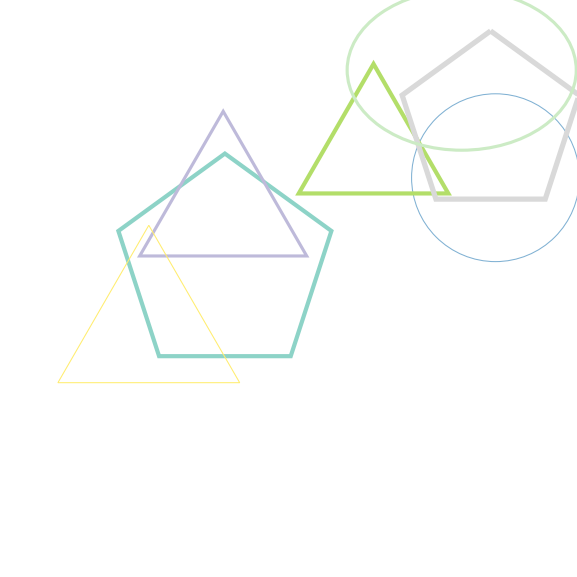[{"shape": "pentagon", "thickness": 2, "radius": 0.97, "center": [0.389, 0.539]}, {"shape": "triangle", "thickness": 1.5, "radius": 0.83, "center": [0.386, 0.639]}, {"shape": "circle", "thickness": 0.5, "radius": 0.73, "center": [0.858, 0.691]}, {"shape": "triangle", "thickness": 2, "radius": 0.75, "center": [0.647, 0.739]}, {"shape": "pentagon", "thickness": 2.5, "radius": 0.81, "center": [0.849, 0.785]}, {"shape": "oval", "thickness": 1.5, "radius": 0.99, "center": [0.799, 0.878]}, {"shape": "triangle", "thickness": 0.5, "radius": 0.91, "center": [0.258, 0.427]}]